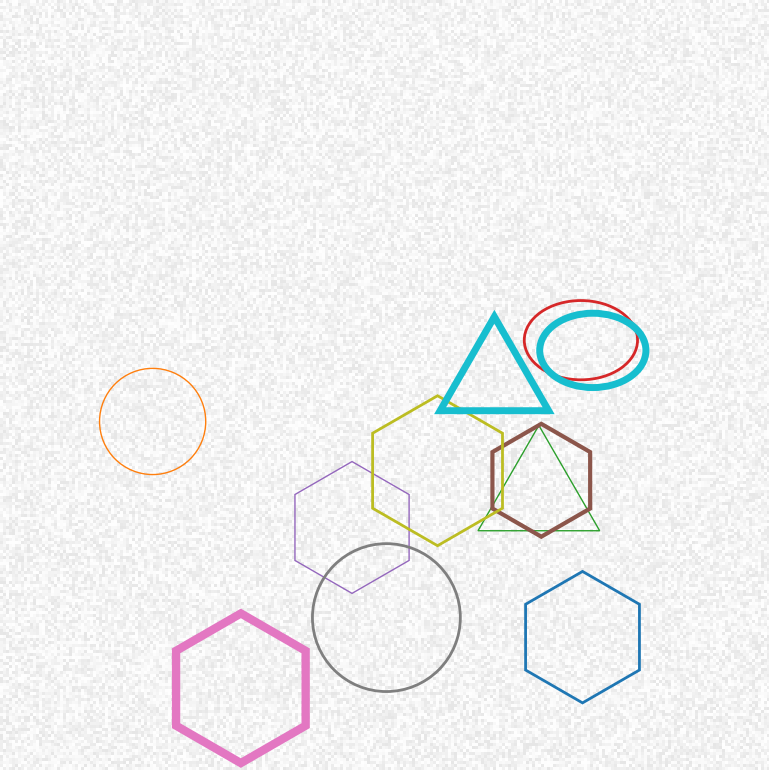[{"shape": "hexagon", "thickness": 1, "radius": 0.43, "center": [0.757, 0.173]}, {"shape": "circle", "thickness": 0.5, "radius": 0.34, "center": [0.198, 0.453]}, {"shape": "triangle", "thickness": 0.5, "radius": 0.46, "center": [0.7, 0.356]}, {"shape": "oval", "thickness": 1, "radius": 0.37, "center": [0.754, 0.558]}, {"shape": "hexagon", "thickness": 0.5, "radius": 0.43, "center": [0.457, 0.315]}, {"shape": "hexagon", "thickness": 1.5, "radius": 0.37, "center": [0.703, 0.376]}, {"shape": "hexagon", "thickness": 3, "radius": 0.49, "center": [0.313, 0.106]}, {"shape": "circle", "thickness": 1, "radius": 0.48, "center": [0.502, 0.198]}, {"shape": "hexagon", "thickness": 1, "radius": 0.49, "center": [0.568, 0.389]}, {"shape": "oval", "thickness": 2.5, "radius": 0.34, "center": [0.77, 0.545]}, {"shape": "triangle", "thickness": 2.5, "radius": 0.41, "center": [0.642, 0.507]}]